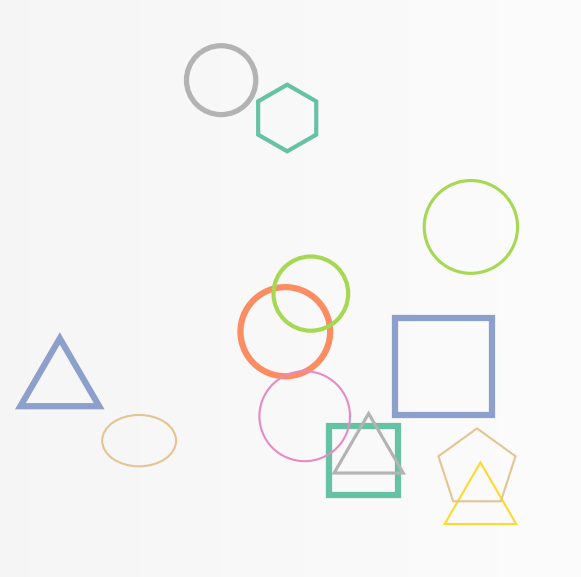[{"shape": "hexagon", "thickness": 2, "radius": 0.29, "center": [0.494, 0.795]}, {"shape": "square", "thickness": 3, "radius": 0.3, "center": [0.626, 0.201]}, {"shape": "circle", "thickness": 3, "radius": 0.39, "center": [0.491, 0.425]}, {"shape": "triangle", "thickness": 3, "radius": 0.39, "center": [0.103, 0.335]}, {"shape": "square", "thickness": 3, "radius": 0.42, "center": [0.762, 0.364]}, {"shape": "circle", "thickness": 1, "radius": 0.39, "center": [0.524, 0.278]}, {"shape": "circle", "thickness": 1.5, "radius": 0.4, "center": [0.81, 0.606]}, {"shape": "circle", "thickness": 2, "radius": 0.32, "center": [0.535, 0.491]}, {"shape": "triangle", "thickness": 1, "radius": 0.36, "center": [0.827, 0.127]}, {"shape": "oval", "thickness": 1, "radius": 0.32, "center": [0.239, 0.236]}, {"shape": "pentagon", "thickness": 1, "radius": 0.35, "center": [0.821, 0.188]}, {"shape": "circle", "thickness": 2.5, "radius": 0.3, "center": [0.38, 0.86]}, {"shape": "triangle", "thickness": 1.5, "radius": 0.34, "center": [0.634, 0.214]}]